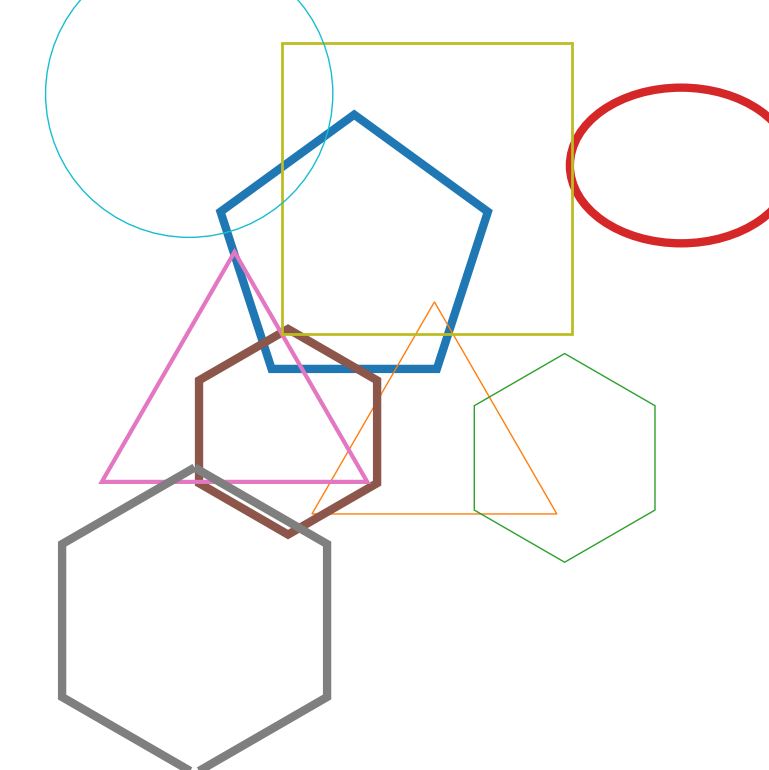[{"shape": "pentagon", "thickness": 3, "radius": 0.91, "center": [0.46, 0.669]}, {"shape": "triangle", "thickness": 0.5, "radius": 0.92, "center": [0.564, 0.424]}, {"shape": "hexagon", "thickness": 0.5, "radius": 0.68, "center": [0.733, 0.405]}, {"shape": "oval", "thickness": 3, "radius": 0.72, "center": [0.885, 0.785]}, {"shape": "hexagon", "thickness": 3, "radius": 0.67, "center": [0.374, 0.439]}, {"shape": "triangle", "thickness": 1.5, "radius": 1.0, "center": [0.305, 0.474]}, {"shape": "hexagon", "thickness": 3, "radius": 0.99, "center": [0.253, 0.194]}, {"shape": "square", "thickness": 1, "radius": 0.94, "center": [0.555, 0.755]}, {"shape": "circle", "thickness": 0.5, "radius": 0.93, "center": [0.246, 0.878]}]